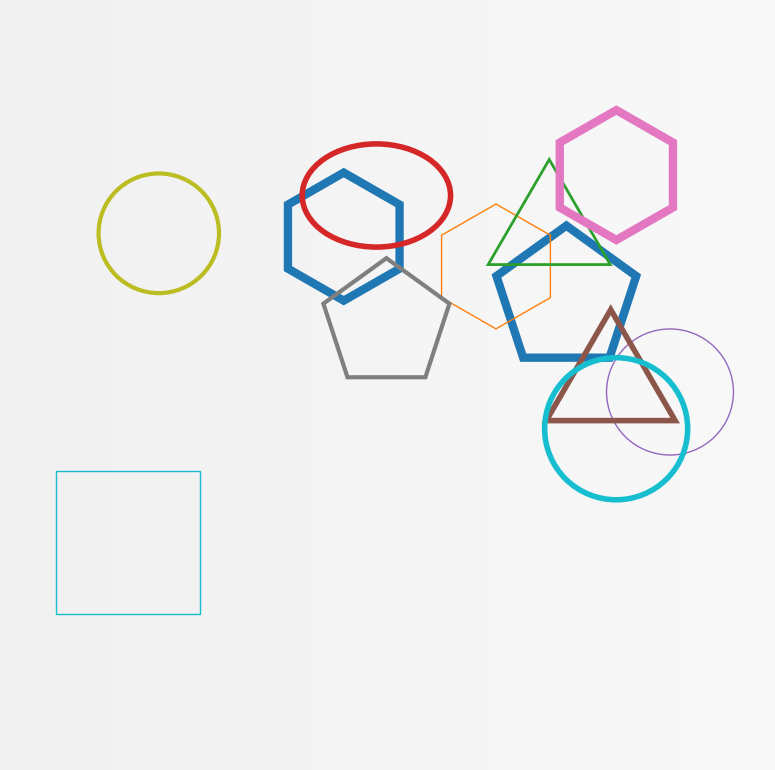[{"shape": "pentagon", "thickness": 3, "radius": 0.47, "center": [0.731, 0.612]}, {"shape": "hexagon", "thickness": 3, "radius": 0.42, "center": [0.444, 0.693]}, {"shape": "hexagon", "thickness": 0.5, "radius": 0.41, "center": [0.64, 0.654]}, {"shape": "triangle", "thickness": 1, "radius": 0.46, "center": [0.709, 0.702]}, {"shape": "oval", "thickness": 2, "radius": 0.48, "center": [0.486, 0.746]}, {"shape": "circle", "thickness": 0.5, "radius": 0.41, "center": [0.864, 0.491]}, {"shape": "triangle", "thickness": 2, "radius": 0.48, "center": [0.788, 0.502]}, {"shape": "hexagon", "thickness": 3, "radius": 0.42, "center": [0.795, 0.773]}, {"shape": "pentagon", "thickness": 1.5, "radius": 0.43, "center": [0.499, 0.579]}, {"shape": "circle", "thickness": 1.5, "radius": 0.39, "center": [0.205, 0.697]}, {"shape": "circle", "thickness": 2, "radius": 0.46, "center": [0.795, 0.443]}, {"shape": "square", "thickness": 0.5, "radius": 0.47, "center": [0.165, 0.295]}]